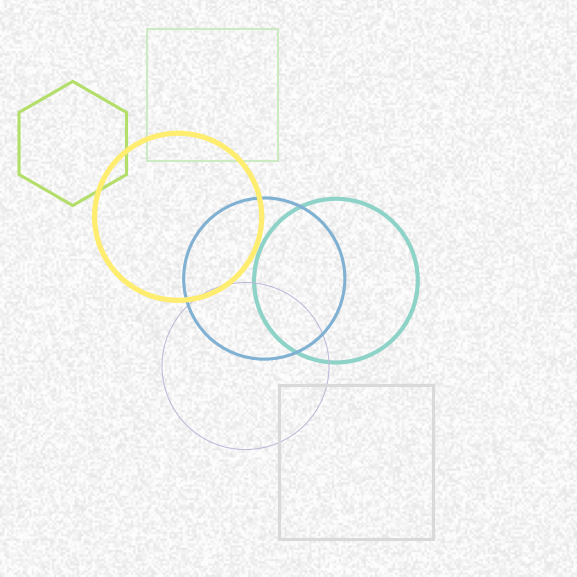[{"shape": "circle", "thickness": 2, "radius": 0.71, "center": [0.582, 0.513]}, {"shape": "circle", "thickness": 0.5, "radius": 0.72, "center": [0.425, 0.365]}, {"shape": "circle", "thickness": 1.5, "radius": 0.7, "center": [0.458, 0.517]}, {"shape": "hexagon", "thickness": 1.5, "radius": 0.54, "center": [0.126, 0.751]}, {"shape": "square", "thickness": 1.5, "radius": 0.67, "center": [0.617, 0.199]}, {"shape": "square", "thickness": 1, "radius": 0.57, "center": [0.368, 0.835]}, {"shape": "circle", "thickness": 2.5, "radius": 0.72, "center": [0.308, 0.624]}]